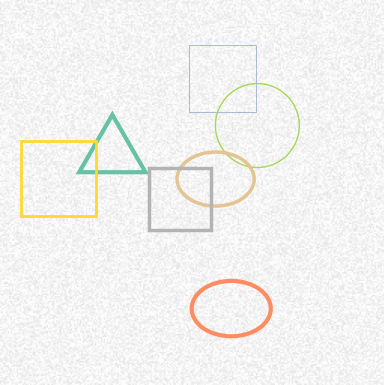[{"shape": "triangle", "thickness": 3, "radius": 0.5, "center": [0.292, 0.602]}, {"shape": "oval", "thickness": 3, "radius": 0.51, "center": [0.601, 0.198]}, {"shape": "square", "thickness": 0.5, "radius": 0.43, "center": [0.578, 0.795]}, {"shape": "circle", "thickness": 1, "radius": 0.55, "center": [0.668, 0.674]}, {"shape": "square", "thickness": 2, "radius": 0.49, "center": [0.152, 0.536]}, {"shape": "oval", "thickness": 2.5, "radius": 0.5, "center": [0.56, 0.535]}, {"shape": "square", "thickness": 2.5, "radius": 0.41, "center": [0.468, 0.483]}]